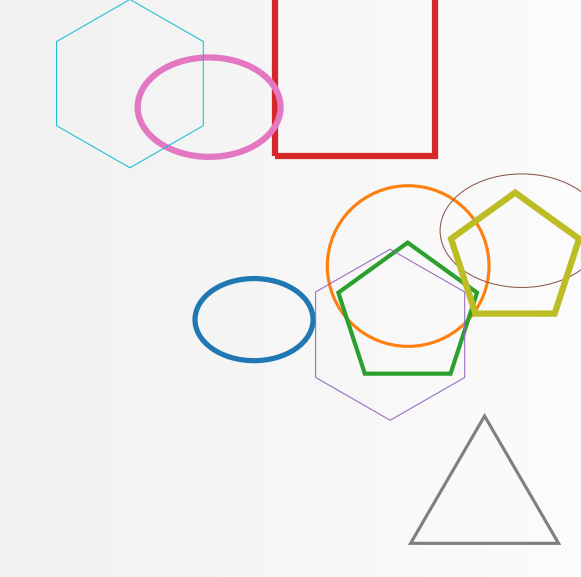[{"shape": "oval", "thickness": 2.5, "radius": 0.51, "center": [0.437, 0.446]}, {"shape": "circle", "thickness": 1.5, "radius": 0.7, "center": [0.702, 0.538]}, {"shape": "pentagon", "thickness": 2, "radius": 0.63, "center": [0.701, 0.454]}, {"shape": "square", "thickness": 3, "radius": 0.69, "center": [0.611, 0.866]}, {"shape": "hexagon", "thickness": 0.5, "radius": 0.74, "center": [0.671, 0.42]}, {"shape": "oval", "thickness": 0.5, "radius": 0.7, "center": [0.898, 0.6]}, {"shape": "oval", "thickness": 3, "radius": 0.61, "center": [0.36, 0.814]}, {"shape": "triangle", "thickness": 1.5, "radius": 0.73, "center": [0.834, 0.132]}, {"shape": "pentagon", "thickness": 3, "radius": 0.58, "center": [0.886, 0.55]}, {"shape": "hexagon", "thickness": 0.5, "radius": 0.73, "center": [0.224, 0.854]}]